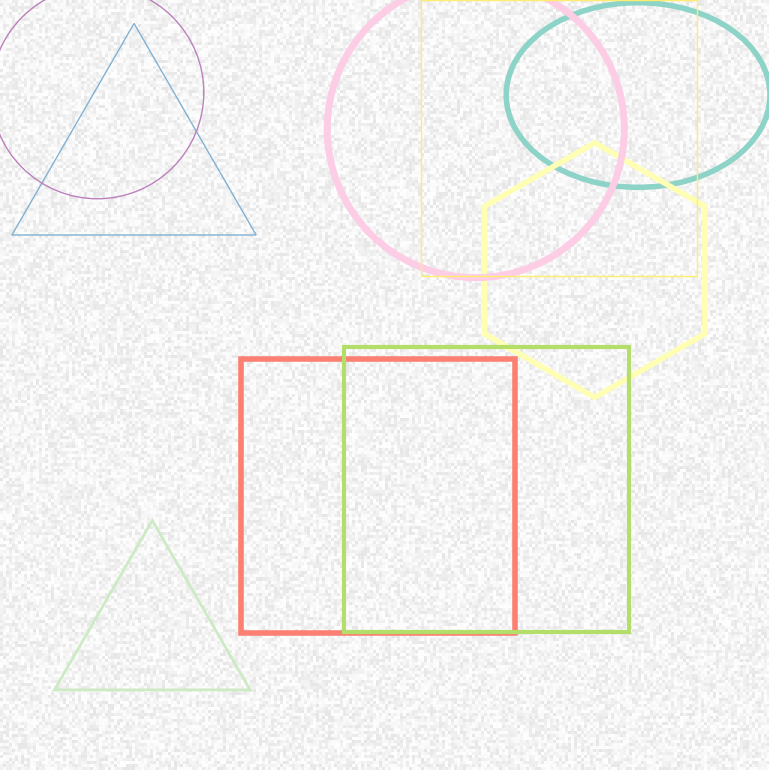[{"shape": "oval", "thickness": 2, "radius": 0.86, "center": [0.829, 0.877]}, {"shape": "hexagon", "thickness": 2, "radius": 0.83, "center": [0.772, 0.649]}, {"shape": "square", "thickness": 2, "radius": 0.89, "center": [0.491, 0.356]}, {"shape": "triangle", "thickness": 0.5, "radius": 0.92, "center": [0.174, 0.786]}, {"shape": "square", "thickness": 1.5, "radius": 0.92, "center": [0.631, 0.365]}, {"shape": "circle", "thickness": 2.5, "radius": 0.96, "center": [0.618, 0.832]}, {"shape": "circle", "thickness": 0.5, "radius": 0.69, "center": [0.126, 0.88]}, {"shape": "triangle", "thickness": 1, "radius": 0.73, "center": [0.198, 0.177]}, {"shape": "square", "thickness": 0.5, "radius": 0.9, "center": [0.726, 0.82]}]